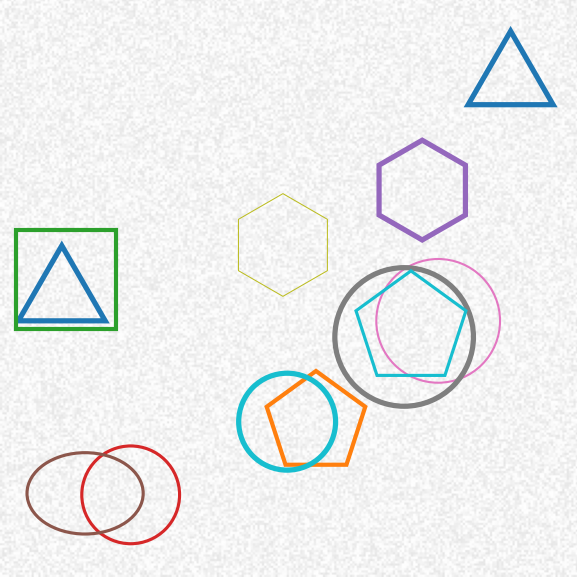[{"shape": "triangle", "thickness": 2.5, "radius": 0.42, "center": [0.884, 0.86]}, {"shape": "triangle", "thickness": 2.5, "radius": 0.43, "center": [0.107, 0.487]}, {"shape": "pentagon", "thickness": 2, "radius": 0.45, "center": [0.547, 0.267]}, {"shape": "square", "thickness": 2, "radius": 0.43, "center": [0.114, 0.515]}, {"shape": "circle", "thickness": 1.5, "radius": 0.42, "center": [0.226, 0.142]}, {"shape": "hexagon", "thickness": 2.5, "radius": 0.43, "center": [0.731, 0.67]}, {"shape": "oval", "thickness": 1.5, "radius": 0.5, "center": [0.147, 0.145]}, {"shape": "circle", "thickness": 1, "radius": 0.54, "center": [0.759, 0.444]}, {"shape": "circle", "thickness": 2.5, "radius": 0.6, "center": [0.7, 0.416]}, {"shape": "hexagon", "thickness": 0.5, "radius": 0.44, "center": [0.49, 0.575]}, {"shape": "circle", "thickness": 2.5, "radius": 0.42, "center": [0.497, 0.269]}, {"shape": "pentagon", "thickness": 1.5, "radius": 0.5, "center": [0.712, 0.43]}]